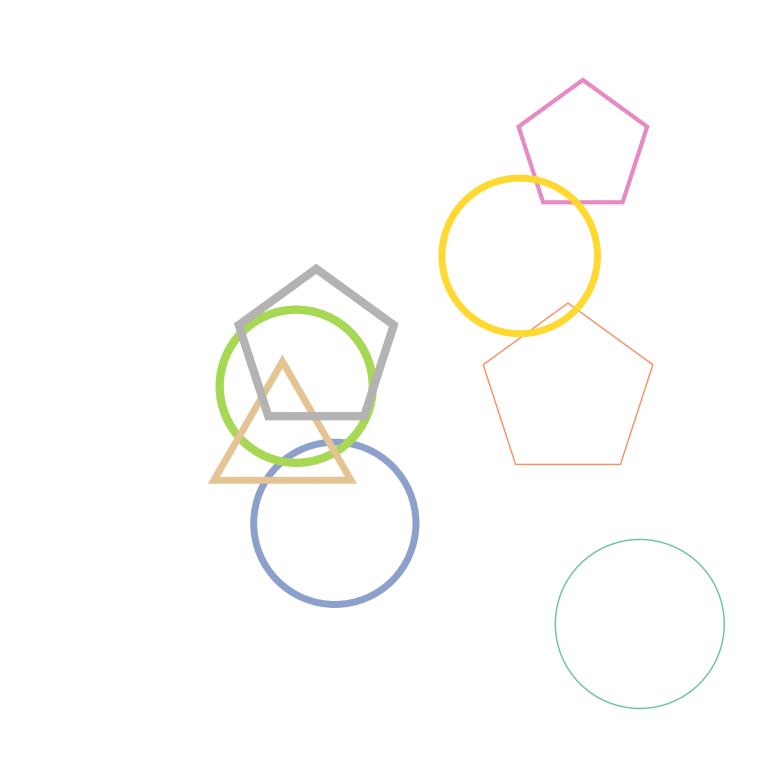[{"shape": "circle", "thickness": 0.5, "radius": 0.55, "center": [0.831, 0.19]}, {"shape": "pentagon", "thickness": 0.5, "radius": 0.58, "center": [0.738, 0.491]}, {"shape": "circle", "thickness": 2.5, "radius": 0.53, "center": [0.435, 0.32]}, {"shape": "pentagon", "thickness": 1.5, "radius": 0.44, "center": [0.757, 0.808]}, {"shape": "circle", "thickness": 3, "radius": 0.5, "center": [0.385, 0.498]}, {"shape": "circle", "thickness": 2.5, "radius": 0.51, "center": [0.675, 0.668]}, {"shape": "triangle", "thickness": 2.5, "radius": 0.51, "center": [0.367, 0.428]}, {"shape": "pentagon", "thickness": 3, "radius": 0.53, "center": [0.411, 0.545]}]